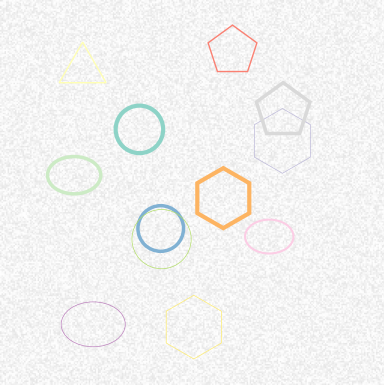[{"shape": "circle", "thickness": 3, "radius": 0.31, "center": [0.362, 0.664]}, {"shape": "triangle", "thickness": 1, "radius": 0.35, "center": [0.215, 0.82]}, {"shape": "hexagon", "thickness": 0.5, "radius": 0.42, "center": [0.734, 0.634]}, {"shape": "pentagon", "thickness": 1, "radius": 0.33, "center": [0.604, 0.868]}, {"shape": "circle", "thickness": 2.5, "radius": 0.3, "center": [0.418, 0.406]}, {"shape": "hexagon", "thickness": 3, "radius": 0.39, "center": [0.58, 0.485]}, {"shape": "circle", "thickness": 0.5, "radius": 0.38, "center": [0.42, 0.379]}, {"shape": "oval", "thickness": 1.5, "radius": 0.31, "center": [0.699, 0.386]}, {"shape": "pentagon", "thickness": 2.5, "radius": 0.37, "center": [0.735, 0.712]}, {"shape": "oval", "thickness": 0.5, "radius": 0.42, "center": [0.242, 0.158]}, {"shape": "oval", "thickness": 2.5, "radius": 0.35, "center": [0.193, 0.545]}, {"shape": "hexagon", "thickness": 0.5, "radius": 0.41, "center": [0.503, 0.15]}]